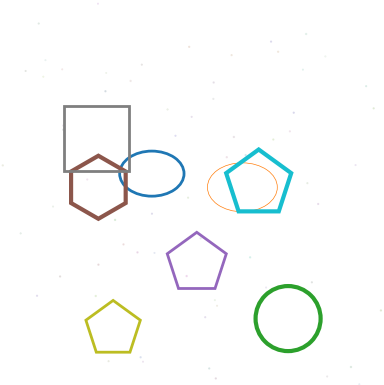[{"shape": "oval", "thickness": 2, "radius": 0.42, "center": [0.394, 0.549]}, {"shape": "oval", "thickness": 0.5, "radius": 0.45, "center": [0.63, 0.513]}, {"shape": "circle", "thickness": 3, "radius": 0.42, "center": [0.748, 0.173]}, {"shape": "pentagon", "thickness": 2, "radius": 0.4, "center": [0.511, 0.316]}, {"shape": "hexagon", "thickness": 3, "radius": 0.41, "center": [0.256, 0.514]}, {"shape": "square", "thickness": 2, "radius": 0.42, "center": [0.25, 0.641]}, {"shape": "pentagon", "thickness": 2, "radius": 0.37, "center": [0.294, 0.145]}, {"shape": "pentagon", "thickness": 3, "radius": 0.44, "center": [0.672, 0.523]}]